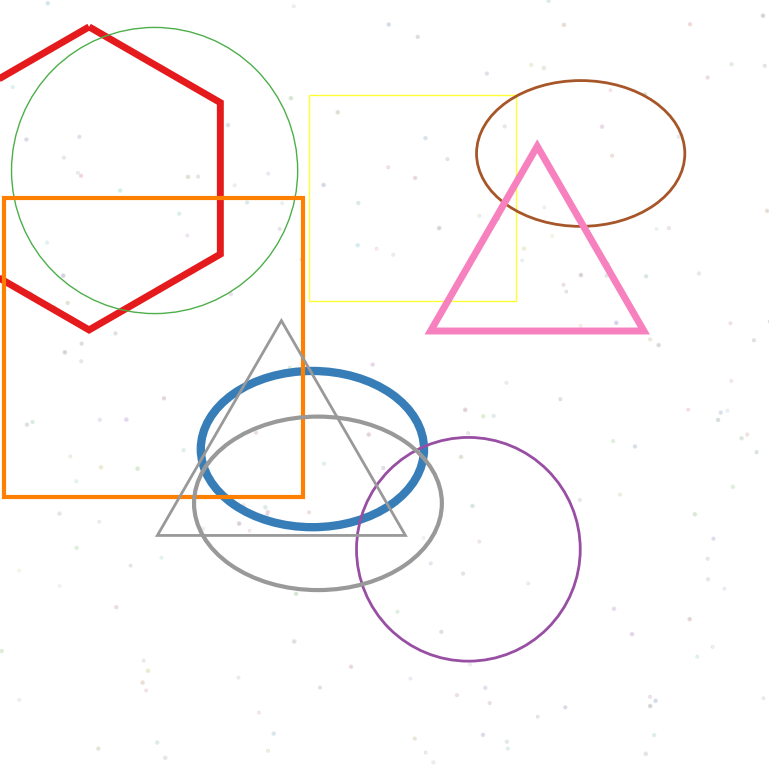[{"shape": "hexagon", "thickness": 2.5, "radius": 0.98, "center": [0.116, 0.768]}, {"shape": "oval", "thickness": 3, "radius": 0.72, "center": [0.406, 0.417]}, {"shape": "circle", "thickness": 0.5, "radius": 0.93, "center": [0.201, 0.779]}, {"shape": "circle", "thickness": 1, "radius": 0.73, "center": [0.608, 0.287]}, {"shape": "square", "thickness": 1.5, "radius": 0.97, "center": [0.2, 0.549]}, {"shape": "square", "thickness": 0.5, "radius": 0.67, "center": [0.535, 0.743]}, {"shape": "oval", "thickness": 1, "radius": 0.68, "center": [0.754, 0.801]}, {"shape": "triangle", "thickness": 2.5, "radius": 0.8, "center": [0.698, 0.65]}, {"shape": "oval", "thickness": 1.5, "radius": 0.8, "center": [0.413, 0.346]}, {"shape": "triangle", "thickness": 1, "radius": 0.93, "center": [0.365, 0.398]}]